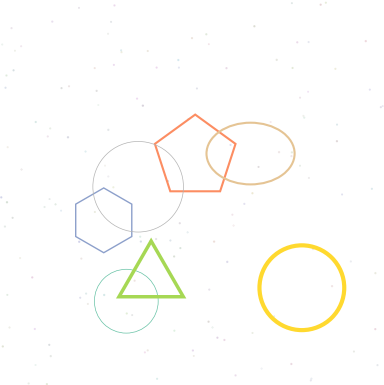[{"shape": "circle", "thickness": 0.5, "radius": 0.41, "center": [0.328, 0.218]}, {"shape": "pentagon", "thickness": 1.5, "radius": 0.55, "center": [0.507, 0.592]}, {"shape": "hexagon", "thickness": 1, "radius": 0.42, "center": [0.269, 0.428]}, {"shape": "triangle", "thickness": 2.5, "radius": 0.48, "center": [0.393, 0.277]}, {"shape": "circle", "thickness": 3, "radius": 0.55, "center": [0.784, 0.253]}, {"shape": "oval", "thickness": 1.5, "radius": 0.57, "center": [0.651, 0.601]}, {"shape": "circle", "thickness": 0.5, "radius": 0.59, "center": [0.359, 0.515]}]